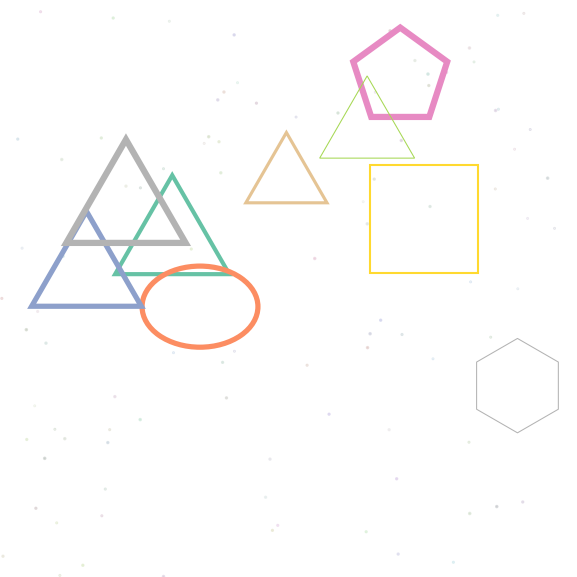[{"shape": "triangle", "thickness": 2, "radius": 0.57, "center": [0.298, 0.581]}, {"shape": "oval", "thickness": 2.5, "radius": 0.5, "center": [0.346, 0.468]}, {"shape": "triangle", "thickness": 2.5, "radius": 0.55, "center": [0.15, 0.524]}, {"shape": "pentagon", "thickness": 3, "radius": 0.43, "center": [0.693, 0.866]}, {"shape": "triangle", "thickness": 0.5, "radius": 0.47, "center": [0.636, 0.773]}, {"shape": "square", "thickness": 1, "radius": 0.47, "center": [0.734, 0.62]}, {"shape": "triangle", "thickness": 1.5, "radius": 0.41, "center": [0.496, 0.689]}, {"shape": "triangle", "thickness": 3, "radius": 0.6, "center": [0.218, 0.638]}, {"shape": "hexagon", "thickness": 0.5, "radius": 0.41, "center": [0.896, 0.331]}]